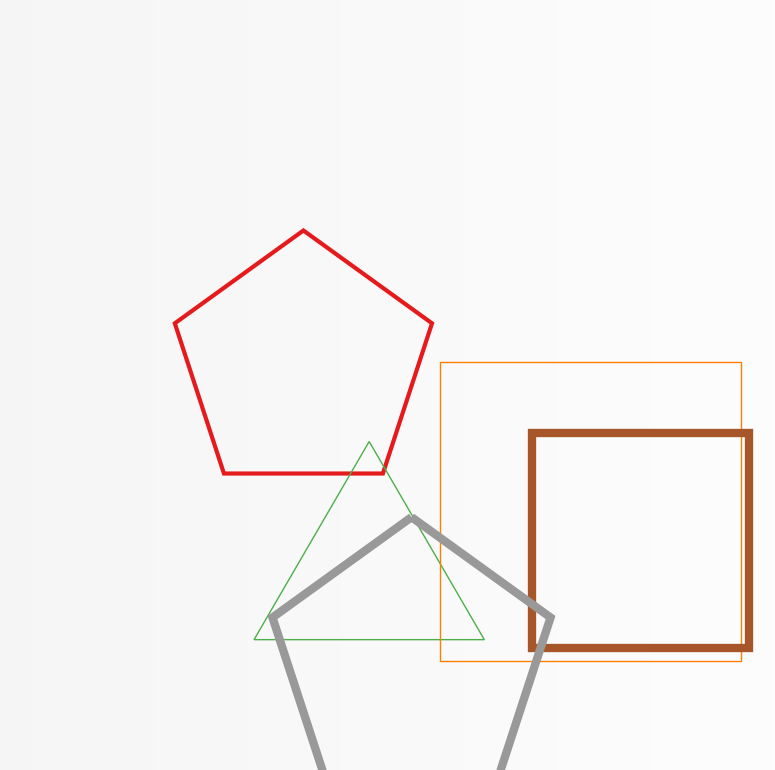[{"shape": "pentagon", "thickness": 1.5, "radius": 0.87, "center": [0.392, 0.526]}, {"shape": "triangle", "thickness": 0.5, "radius": 0.86, "center": [0.476, 0.255]}, {"shape": "square", "thickness": 0.5, "radius": 0.97, "center": [0.762, 0.336]}, {"shape": "square", "thickness": 3, "radius": 0.7, "center": [0.826, 0.298]}, {"shape": "pentagon", "thickness": 3, "radius": 0.94, "center": [0.531, 0.14]}]